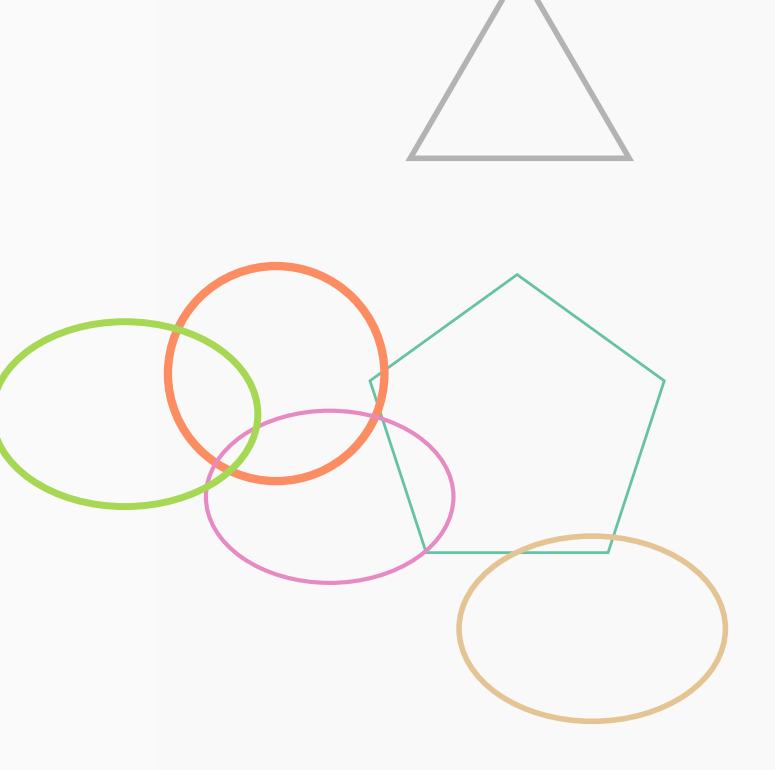[{"shape": "pentagon", "thickness": 1, "radius": 1.0, "center": [0.667, 0.444]}, {"shape": "circle", "thickness": 3, "radius": 0.7, "center": [0.356, 0.515]}, {"shape": "oval", "thickness": 1.5, "radius": 0.8, "center": [0.425, 0.355]}, {"shape": "oval", "thickness": 2.5, "radius": 0.86, "center": [0.161, 0.462]}, {"shape": "oval", "thickness": 2, "radius": 0.86, "center": [0.764, 0.184]}, {"shape": "triangle", "thickness": 2, "radius": 0.82, "center": [0.671, 0.876]}]